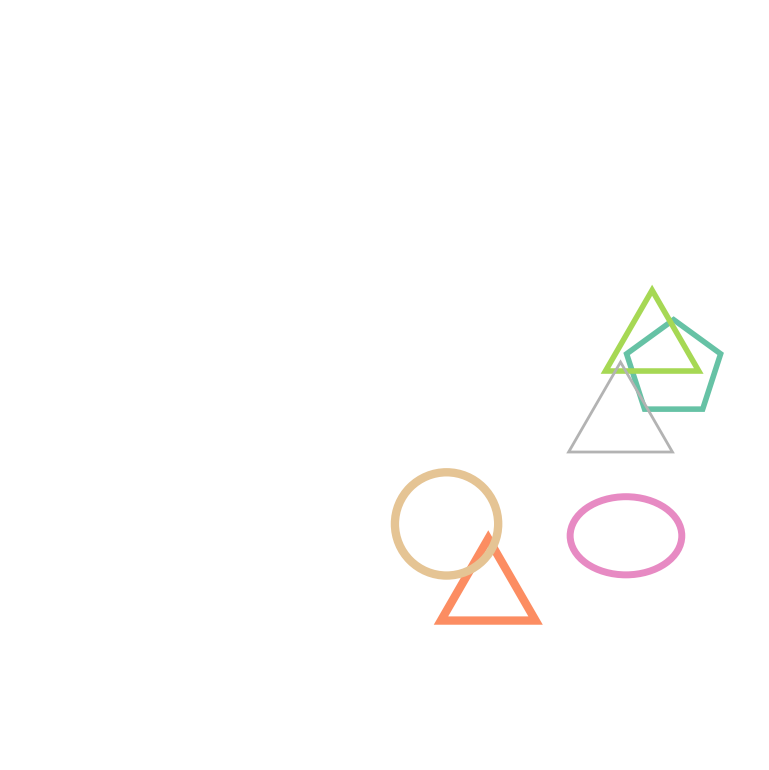[{"shape": "pentagon", "thickness": 2, "radius": 0.32, "center": [0.875, 0.521]}, {"shape": "triangle", "thickness": 3, "radius": 0.35, "center": [0.634, 0.23]}, {"shape": "oval", "thickness": 2.5, "radius": 0.36, "center": [0.813, 0.304]}, {"shape": "triangle", "thickness": 2, "radius": 0.35, "center": [0.847, 0.553]}, {"shape": "circle", "thickness": 3, "radius": 0.34, "center": [0.58, 0.32]}, {"shape": "triangle", "thickness": 1, "radius": 0.39, "center": [0.806, 0.452]}]